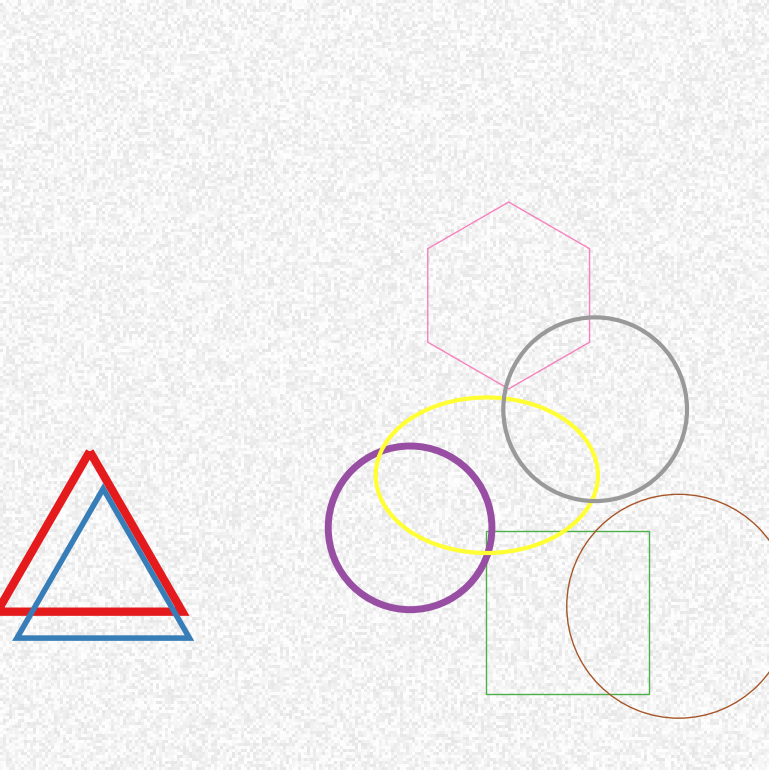[{"shape": "triangle", "thickness": 3, "radius": 0.69, "center": [0.117, 0.275]}, {"shape": "triangle", "thickness": 2, "radius": 0.65, "center": [0.134, 0.236]}, {"shape": "square", "thickness": 0.5, "radius": 0.53, "center": [0.737, 0.205]}, {"shape": "circle", "thickness": 2.5, "radius": 0.53, "center": [0.533, 0.314]}, {"shape": "oval", "thickness": 1.5, "radius": 0.72, "center": [0.632, 0.383]}, {"shape": "circle", "thickness": 0.5, "radius": 0.73, "center": [0.881, 0.213]}, {"shape": "hexagon", "thickness": 0.5, "radius": 0.61, "center": [0.661, 0.616]}, {"shape": "circle", "thickness": 1.5, "radius": 0.6, "center": [0.773, 0.469]}]